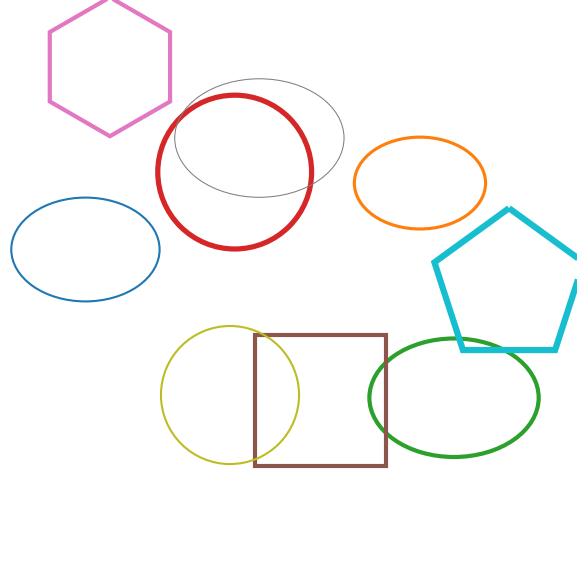[{"shape": "oval", "thickness": 1, "radius": 0.64, "center": [0.148, 0.567]}, {"shape": "oval", "thickness": 1.5, "radius": 0.57, "center": [0.727, 0.682]}, {"shape": "oval", "thickness": 2, "radius": 0.73, "center": [0.786, 0.31]}, {"shape": "circle", "thickness": 2.5, "radius": 0.67, "center": [0.406, 0.701]}, {"shape": "square", "thickness": 2, "radius": 0.57, "center": [0.555, 0.306]}, {"shape": "hexagon", "thickness": 2, "radius": 0.6, "center": [0.19, 0.883]}, {"shape": "oval", "thickness": 0.5, "radius": 0.73, "center": [0.449, 0.76]}, {"shape": "circle", "thickness": 1, "radius": 0.6, "center": [0.398, 0.315]}, {"shape": "pentagon", "thickness": 3, "radius": 0.68, "center": [0.881, 0.503]}]